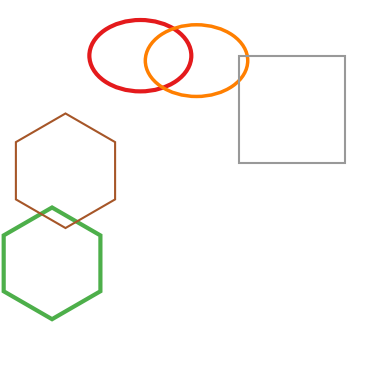[{"shape": "oval", "thickness": 3, "radius": 0.66, "center": [0.365, 0.855]}, {"shape": "hexagon", "thickness": 3, "radius": 0.73, "center": [0.135, 0.316]}, {"shape": "oval", "thickness": 2.5, "radius": 0.67, "center": [0.51, 0.843]}, {"shape": "hexagon", "thickness": 1.5, "radius": 0.74, "center": [0.17, 0.556]}, {"shape": "square", "thickness": 1.5, "radius": 0.69, "center": [0.758, 0.715]}]